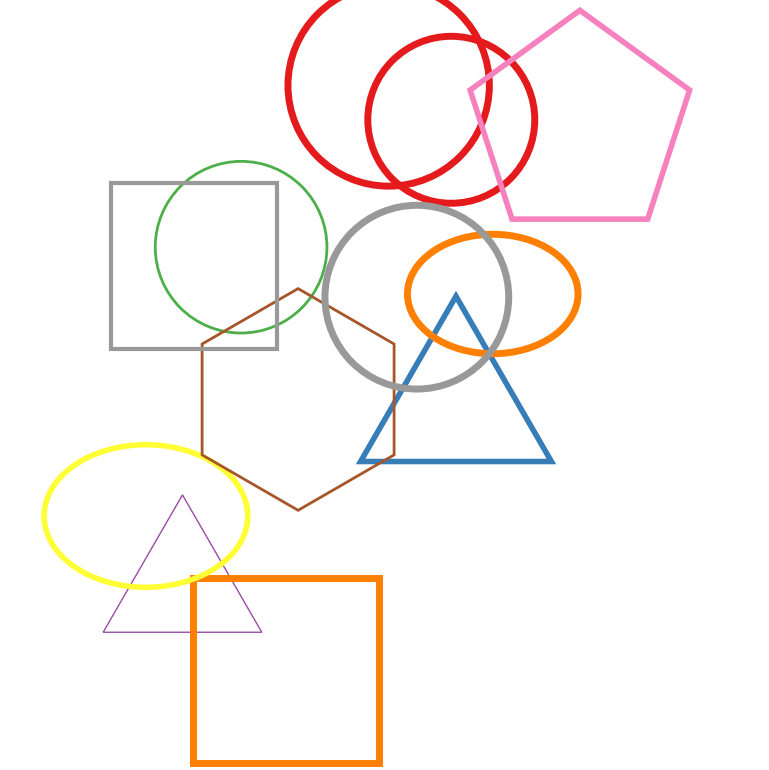[{"shape": "circle", "thickness": 2.5, "radius": 0.65, "center": [0.505, 0.889]}, {"shape": "circle", "thickness": 2.5, "radius": 0.54, "center": [0.586, 0.844]}, {"shape": "triangle", "thickness": 2, "radius": 0.72, "center": [0.592, 0.472]}, {"shape": "circle", "thickness": 1, "radius": 0.56, "center": [0.313, 0.679]}, {"shape": "triangle", "thickness": 0.5, "radius": 0.59, "center": [0.237, 0.238]}, {"shape": "oval", "thickness": 2.5, "radius": 0.55, "center": [0.64, 0.618]}, {"shape": "square", "thickness": 2.5, "radius": 0.6, "center": [0.371, 0.129]}, {"shape": "oval", "thickness": 2, "radius": 0.66, "center": [0.189, 0.33]}, {"shape": "hexagon", "thickness": 1, "radius": 0.72, "center": [0.387, 0.481]}, {"shape": "pentagon", "thickness": 2, "radius": 0.75, "center": [0.753, 0.837]}, {"shape": "square", "thickness": 1.5, "radius": 0.54, "center": [0.252, 0.655]}, {"shape": "circle", "thickness": 2.5, "radius": 0.6, "center": [0.541, 0.614]}]